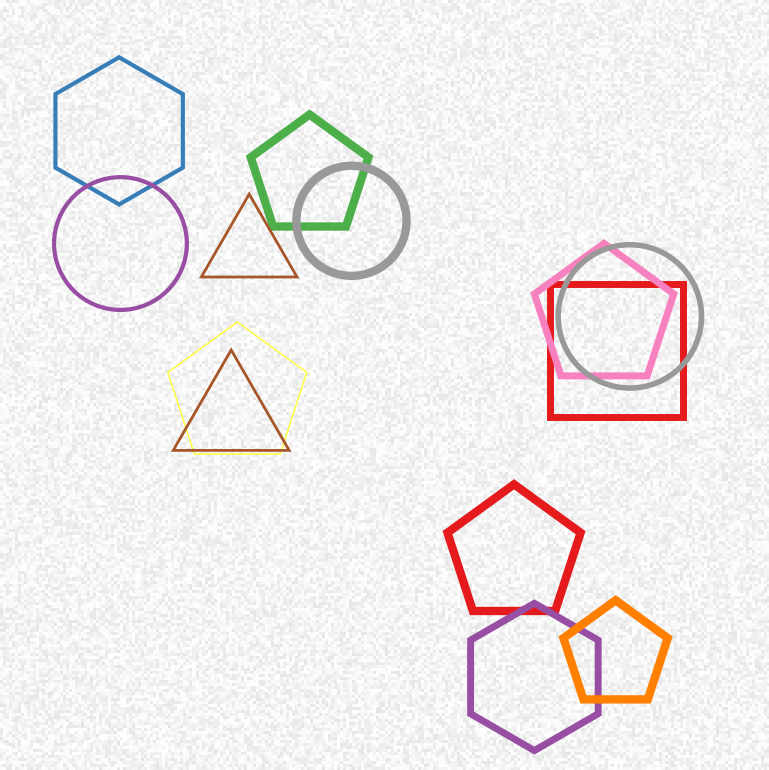[{"shape": "pentagon", "thickness": 3, "radius": 0.45, "center": [0.668, 0.28]}, {"shape": "square", "thickness": 2.5, "radius": 0.43, "center": [0.801, 0.545]}, {"shape": "hexagon", "thickness": 1.5, "radius": 0.48, "center": [0.155, 0.83]}, {"shape": "pentagon", "thickness": 3, "radius": 0.4, "center": [0.402, 0.771]}, {"shape": "circle", "thickness": 1.5, "radius": 0.43, "center": [0.156, 0.684]}, {"shape": "hexagon", "thickness": 2.5, "radius": 0.48, "center": [0.694, 0.121]}, {"shape": "pentagon", "thickness": 3, "radius": 0.36, "center": [0.799, 0.149]}, {"shape": "pentagon", "thickness": 0.5, "radius": 0.47, "center": [0.308, 0.487]}, {"shape": "triangle", "thickness": 1, "radius": 0.43, "center": [0.3, 0.459]}, {"shape": "triangle", "thickness": 1, "radius": 0.36, "center": [0.324, 0.676]}, {"shape": "pentagon", "thickness": 2.5, "radius": 0.48, "center": [0.785, 0.589]}, {"shape": "circle", "thickness": 2, "radius": 0.47, "center": [0.818, 0.589]}, {"shape": "circle", "thickness": 3, "radius": 0.36, "center": [0.456, 0.713]}]